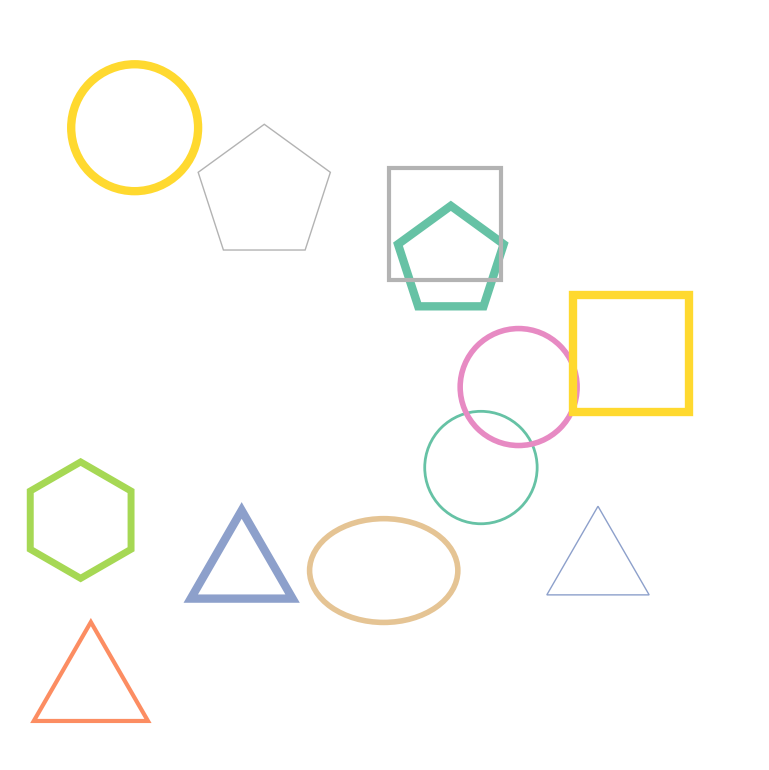[{"shape": "pentagon", "thickness": 3, "radius": 0.36, "center": [0.586, 0.661]}, {"shape": "circle", "thickness": 1, "radius": 0.37, "center": [0.625, 0.393]}, {"shape": "triangle", "thickness": 1.5, "radius": 0.43, "center": [0.118, 0.106]}, {"shape": "triangle", "thickness": 0.5, "radius": 0.38, "center": [0.777, 0.266]}, {"shape": "triangle", "thickness": 3, "radius": 0.38, "center": [0.314, 0.261]}, {"shape": "circle", "thickness": 2, "radius": 0.38, "center": [0.674, 0.497]}, {"shape": "hexagon", "thickness": 2.5, "radius": 0.38, "center": [0.105, 0.324]}, {"shape": "square", "thickness": 3, "radius": 0.38, "center": [0.819, 0.541]}, {"shape": "circle", "thickness": 3, "radius": 0.41, "center": [0.175, 0.834]}, {"shape": "oval", "thickness": 2, "radius": 0.48, "center": [0.498, 0.259]}, {"shape": "square", "thickness": 1.5, "radius": 0.36, "center": [0.578, 0.709]}, {"shape": "pentagon", "thickness": 0.5, "radius": 0.45, "center": [0.343, 0.748]}]